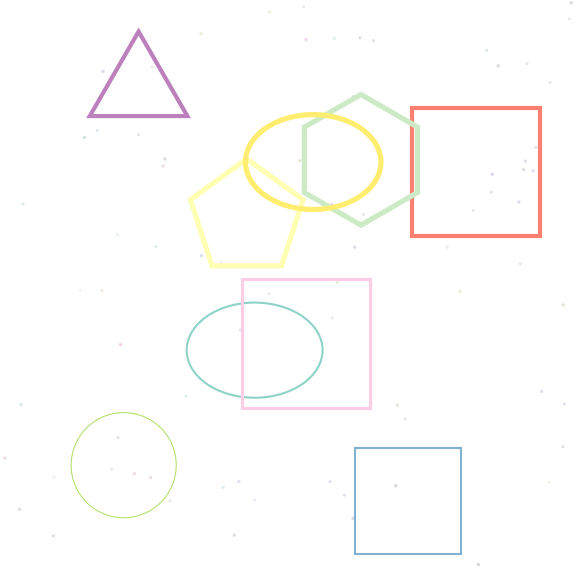[{"shape": "oval", "thickness": 1, "radius": 0.59, "center": [0.441, 0.393]}, {"shape": "pentagon", "thickness": 2.5, "radius": 0.51, "center": [0.427, 0.622]}, {"shape": "square", "thickness": 2, "radius": 0.55, "center": [0.824, 0.702]}, {"shape": "square", "thickness": 1, "radius": 0.46, "center": [0.707, 0.132]}, {"shape": "circle", "thickness": 0.5, "radius": 0.46, "center": [0.214, 0.194]}, {"shape": "square", "thickness": 1.5, "radius": 0.56, "center": [0.53, 0.404]}, {"shape": "triangle", "thickness": 2, "radius": 0.49, "center": [0.24, 0.847]}, {"shape": "hexagon", "thickness": 2.5, "radius": 0.57, "center": [0.625, 0.722]}, {"shape": "oval", "thickness": 2.5, "radius": 0.59, "center": [0.542, 0.719]}]